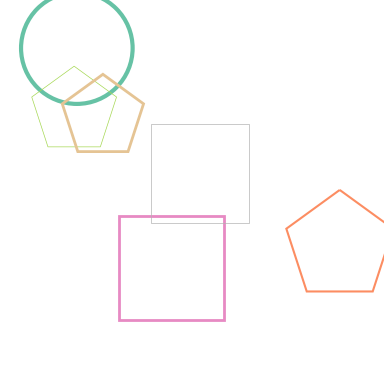[{"shape": "circle", "thickness": 3, "radius": 0.72, "center": [0.2, 0.875]}, {"shape": "pentagon", "thickness": 1.5, "radius": 0.73, "center": [0.882, 0.361]}, {"shape": "square", "thickness": 2, "radius": 0.68, "center": [0.445, 0.304]}, {"shape": "pentagon", "thickness": 0.5, "radius": 0.58, "center": [0.193, 0.712]}, {"shape": "pentagon", "thickness": 2, "radius": 0.55, "center": [0.267, 0.696]}, {"shape": "square", "thickness": 0.5, "radius": 0.64, "center": [0.52, 0.549]}]